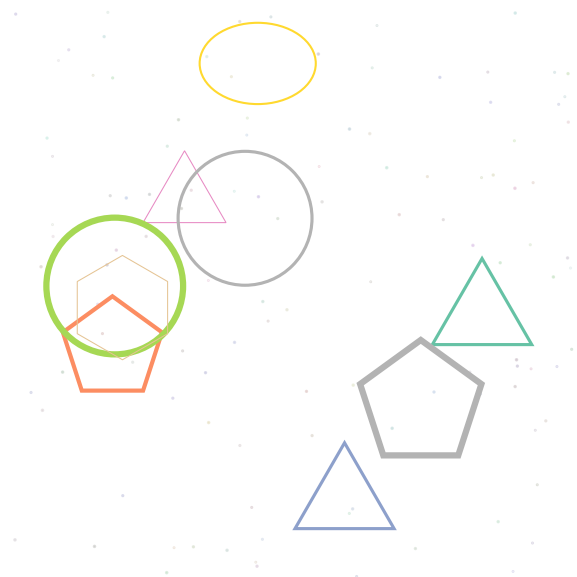[{"shape": "triangle", "thickness": 1.5, "radius": 0.5, "center": [0.835, 0.452]}, {"shape": "pentagon", "thickness": 2, "radius": 0.45, "center": [0.195, 0.396]}, {"shape": "triangle", "thickness": 1.5, "radius": 0.5, "center": [0.597, 0.133]}, {"shape": "triangle", "thickness": 0.5, "radius": 0.41, "center": [0.32, 0.655]}, {"shape": "circle", "thickness": 3, "radius": 0.59, "center": [0.199, 0.504]}, {"shape": "oval", "thickness": 1, "radius": 0.5, "center": [0.446, 0.889]}, {"shape": "hexagon", "thickness": 0.5, "radius": 0.45, "center": [0.212, 0.466]}, {"shape": "circle", "thickness": 1.5, "radius": 0.58, "center": [0.424, 0.621]}, {"shape": "pentagon", "thickness": 3, "radius": 0.55, "center": [0.729, 0.3]}]